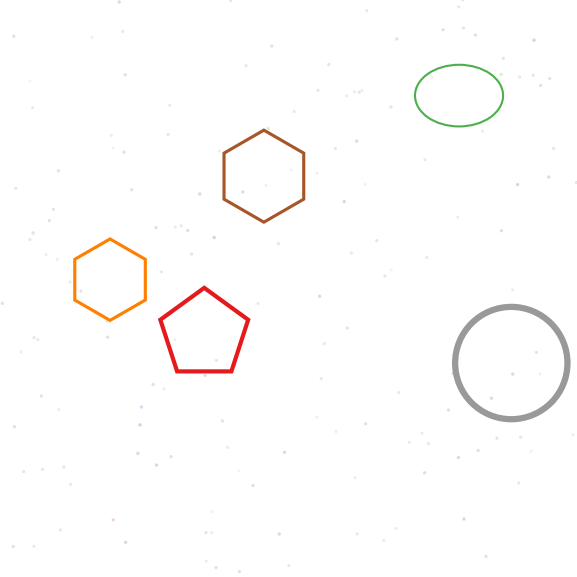[{"shape": "pentagon", "thickness": 2, "radius": 0.4, "center": [0.354, 0.421]}, {"shape": "oval", "thickness": 1, "radius": 0.38, "center": [0.795, 0.834]}, {"shape": "hexagon", "thickness": 1.5, "radius": 0.35, "center": [0.191, 0.515]}, {"shape": "hexagon", "thickness": 1.5, "radius": 0.4, "center": [0.457, 0.694]}, {"shape": "circle", "thickness": 3, "radius": 0.49, "center": [0.885, 0.37]}]